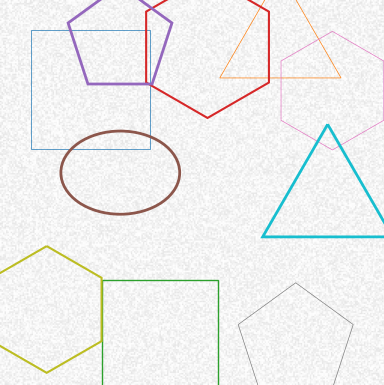[{"shape": "square", "thickness": 0.5, "radius": 0.77, "center": [0.236, 0.767]}, {"shape": "triangle", "thickness": 0.5, "radius": 0.91, "center": [0.728, 0.889]}, {"shape": "square", "thickness": 1, "radius": 0.75, "center": [0.416, 0.123]}, {"shape": "hexagon", "thickness": 1.5, "radius": 0.92, "center": [0.539, 0.878]}, {"shape": "pentagon", "thickness": 2, "radius": 0.71, "center": [0.312, 0.897]}, {"shape": "oval", "thickness": 2, "radius": 0.77, "center": [0.312, 0.552]}, {"shape": "hexagon", "thickness": 0.5, "radius": 0.77, "center": [0.863, 0.765]}, {"shape": "pentagon", "thickness": 0.5, "radius": 0.79, "center": [0.768, 0.108]}, {"shape": "hexagon", "thickness": 1.5, "radius": 0.82, "center": [0.121, 0.196]}, {"shape": "triangle", "thickness": 2, "radius": 0.97, "center": [0.851, 0.482]}]